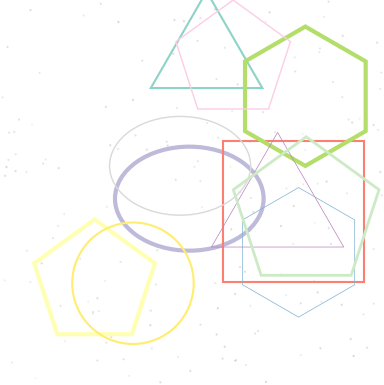[{"shape": "triangle", "thickness": 1.5, "radius": 0.84, "center": [0.537, 0.855]}, {"shape": "pentagon", "thickness": 3, "radius": 0.82, "center": [0.246, 0.265]}, {"shape": "oval", "thickness": 3, "radius": 0.97, "center": [0.492, 0.484]}, {"shape": "square", "thickness": 1.5, "radius": 0.92, "center": [0.763, 0.45]}, {"shape": "hexagon", "thickness": 0.5, "radius": 0.84, "center": [0.776, 0.345]}, {"shape": "hexagon", "thickness": 3, "radius": 0.9, "center": [0.793, 0.75]}, {"shape": "pentagon", "thickness": 1, "radius": 0.78, "center": [0.606, 0.843]}, {"shape": "oval", "thickness": 1, "radius": 0.92, "center": [0.468, 0.569]}, {"shape": "triangle", "thickness": 0.5, "radius": 0.99, "center": [0.721, 0.458]}, {"shape": "pentagon", "thickness": 2, "radius": 0.99, "center": [0.795, 0.446]}, {"shape": "circle", "thickness": 1.5, "radius": 0.79, "center": [0.345, 0.264]}]